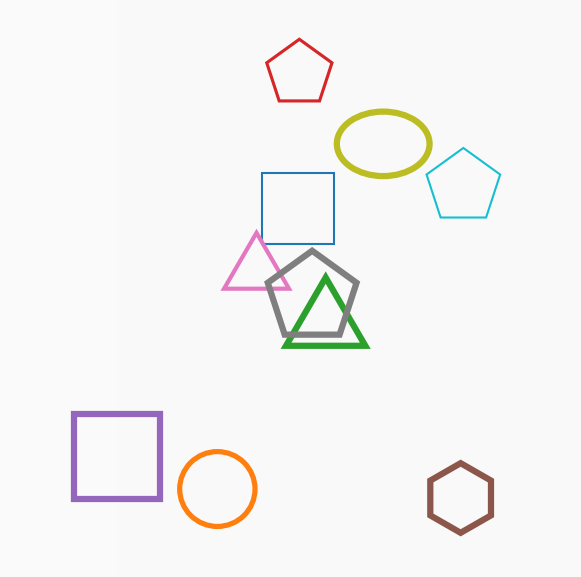[{"shape": "square", "thickness": 1, "radius": 0.31, "center": [0.512, 0.638]}, {"shape": "circle", "thickness": 2.5, "radius": 0.32, "center": [0.374, 0.152]}, {"shape": "triangle", "thickness": 3, "radius": 0.39, "center": [0.56, 0.44]}, {"shape": "pentagon", "thickness": 1.5, "radius": 0.3, "center": [0.515, 0.872]}, {"shape": "square", "thickness": 3, "radius": 0.37, "center": [0.202, 0.209]}, {"shape": "hexagon", "thickness": 3, "radius": 0.3, "center": [0.793, 0.137]}, {"shape": "triangle", "thickness": 2, "radius": 0.32, "center": [0.441, 0.531]}, {"shape": "pentagon", "thickness": 3, "radius": 0.4, "center": [0.537, 0.485]}, {"shape": "oval", "thickness": 3, "radius": 0.4, "center": [0.659, 0.75]}, {"shape": "pentagon", "thickness": 1, "radius": 0.33, "center": [0.797, 0.676]}]